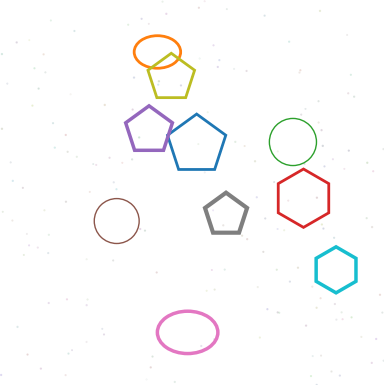[{"shape": "pentagon", "thickness": 2, "radius": 0.4, "center": [0.511, 0.624]}, {"shape": "oval", "thickness": 2, "radius": 0.3, "center": [0.409, 0.865]}, {"shape": "circle", "thickness": 1, "radius": 0.31, "center": [0.761, 0.631]}, {"shape": "hexagon", "thickness": 2, "radius": 0.38, "center": [0.788, 0.485]}, {"shape": "pentagon", "thickness": 2.5, "radius": 0.32, "center": [0.387, 0.661]}, {"shape": "circle", "thickness": 1, "radius": 0.29, "center": [0.303, 0.426]}, {"shape": "oval", "thickness": 2.5, "radius": 0.39, "center": [0.487, 0.137]}, {"shape": "pentagon", "thickness": 3, "radius": 0.29, "center": [0.587, 0.442]}, {"shape": "pentagon", "thickness": 2, "radius": 0.32, "center": [0.445, 0.798]}, {"shape": "hexagon", "thickness": 2.5, "radius": 0.3, "center": [0.873, 0.299]}]